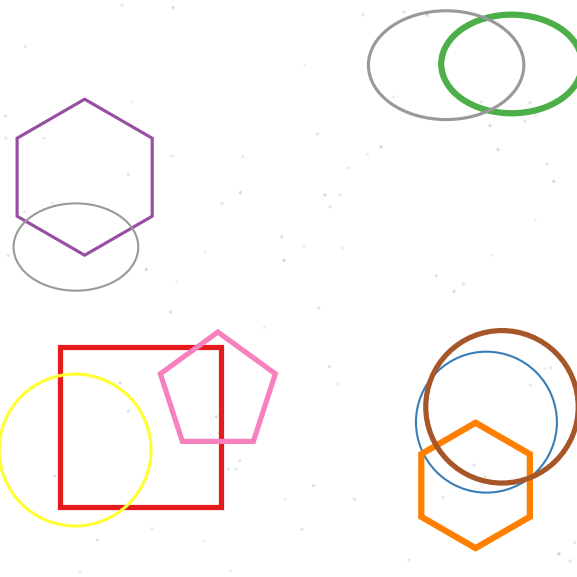[{"shape": "square", "thickness": 2.5, "radius": 0.69, "center": [0.243, 0.26]}, {"shape": "circle", "thickness": 1, "radius": 0.61, "center": [0.842, 0.268]}, {"shape": "oval", "thickness": 3, "radius": 0.61, "center": [0.886, 0.888]}, {"shape": "hexagon", "thickness": 1.5, "radius": 0.68, "center": [0.147, 0.692]}, {"shape": "hexagon", "thickness": 3, "radius": 0.54, "center": [0.824, 0.159]}, {"shape": "circle", "thickness": 1.5, "radius": 0.66, "center": [0.13, 0.22]}, {"shape": "circle", "thickness": 2.5, "radius": 0.66, "center": [0.869, 0.295]}, {"shape": "pentagon", "thickness": 2.5, "radius": 0.52, "center": [0.377, 0.32]}, {"shape": "oval", "thickness": 1.5, "radius": 0.67, "center": [0.773, 0.886]}, {"shape": "oval", "thickness": 1, "radius": 0.54, "center": [0.131, 0.571]}]